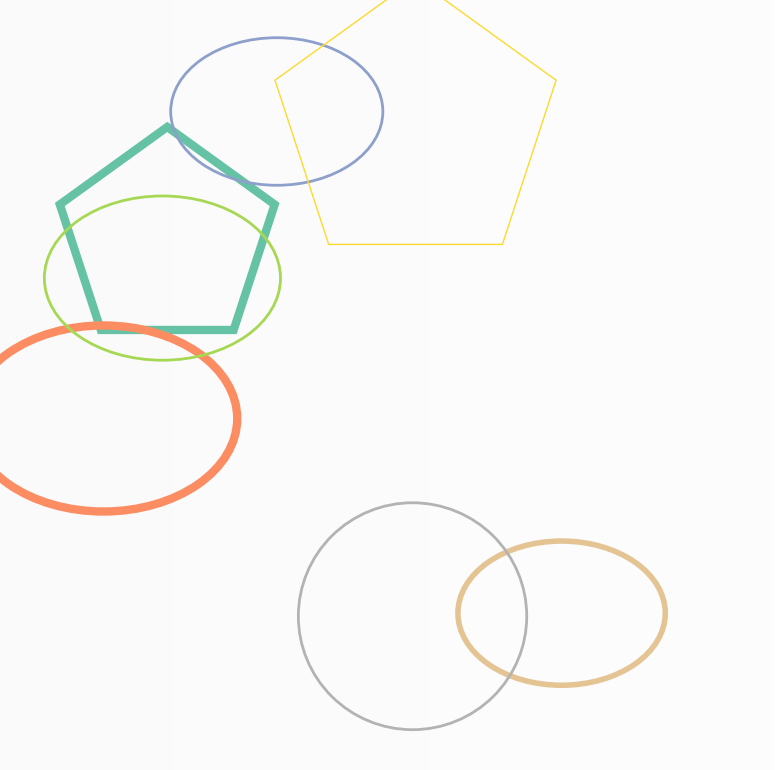[{"shape": "pentagon", "thickness": 3, "radius": 0.73, "center": [0.216, 0.689]}, {"shape": "oval", "thickness": 3, "radius": 0.86, "center": [0.134, 0.457]}, {"shape": "oval", "thickness": 1, "radius": 0.68, "center": [0.357, 0.855]}, {"shape": "oval", "thickness": 1, "radius": 0.76, "center": [0.21, 0.639]}, {"shape": "pentagon", "thickness": 0.5, "radius": 0.95, "center": [0.536, 0.837]}, {"shape": "oval", "thickness": 2, "radius": 0.67, "center": [0.725, 0.204]}, {"shape": "circle", "thickness": 1, "radius": 0.74, "center": [0.532, 0.2]}]